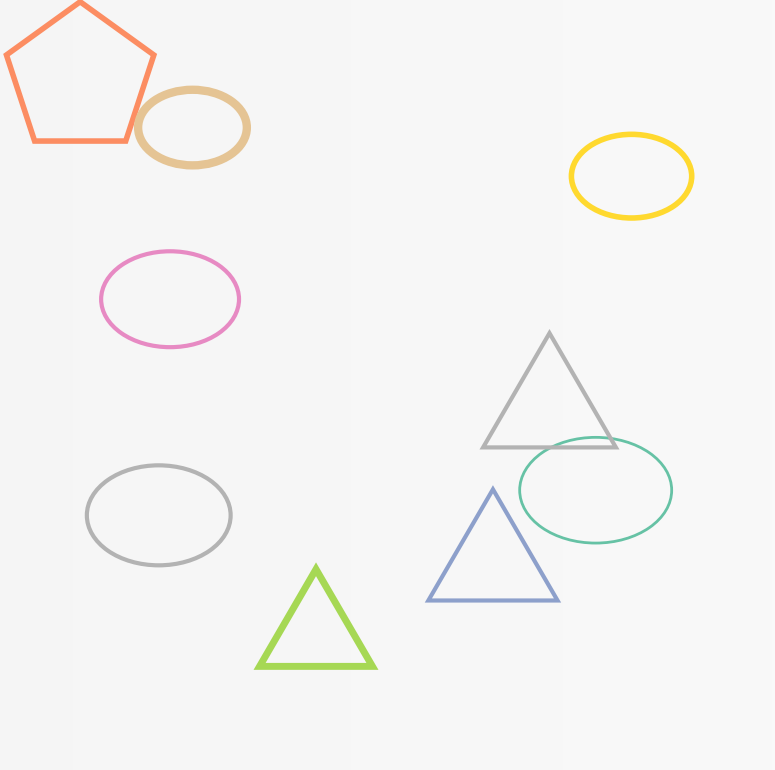[{"shape": "oval", "thickness": 1, "radius": 0.49, "center": [0.769, 0.363]}, {"shape": "pentagon", "thickness": 2, "radius": 0.5, "center": [0.103, 0.898]}, {"shape": "triangle", "thickness": 1.5, "radius": 0.48, "center": [0.636, 0.268]}, {"shape": "oval", "thickness": 1.5, "radius": 0.44, "center": [0.219, 0.611]}, {"shape": "triangle", "thickness": 2.5, "radius": 0.42, "center": [0.408, 0.177]}, {"shape": "oval", "thickness": 2, "radius": 0.39, "center": [0.815, 0.771]}, {"shape": "oval", "thickness": 3, "radius": 0.35, "center": [0.248, 0.834]}, {"shape": "oval", "thickness": 1.5, "radius": 0.46, "center": [0.205, 0.331]}, {"shape": "triangle", "thickness": 1.5, "radius": 0.49, "center": [0.709, 0.468]}]